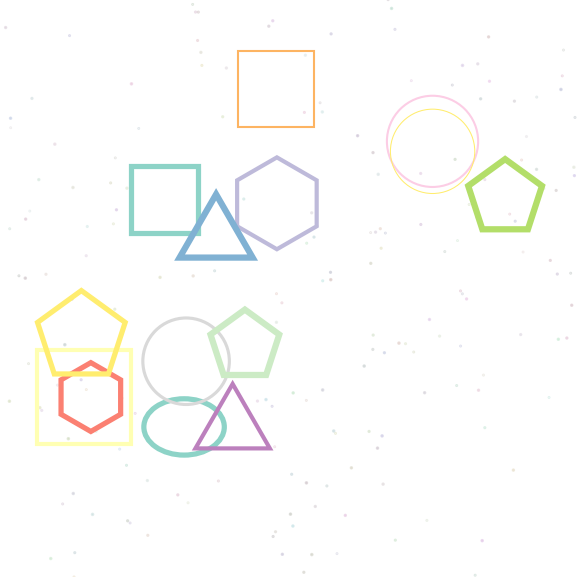[{"shape": "square", "thickness": 2.5, "radius": 0.29, "center": [0.284, 0.653]}, {"shape": "oval", "thickness": 2.5, "radius": 0.35, "center": [0.319, 0.26]}, {"shape": "square", "thickness": 2, "radius": 0.41, "center": [0.146, 0.312]}, {"shape": "hexagon", "thickness": 2, "radius": 0.4, "center": [0.479, 0.647]}, {"shape": "hexagon", "thickness": 2.5, "radius": 0.3, "center": [0.157, 0.312]}, {"shape": "triangle", "thickness": 3, "radius": 0.37, "center": [0.374, 0.59]}, {"shape": "square", "thickness": 1, "radius": 0.33, "center": [0.478, 0.845]}, {"shape": "pentagon", "thickness": 3, "radius": 0.34, "center": [0.875, 0.656]}, {"shape": "circle", "thickness": 1, "radius": 0.39, "center": [0.749, 0.754]}, {"shape": "circle", "thickness": 1.5, "radius": 0.37, "center": [0.322, 0.374]}, {"shape": "triangle", "thickness": 2, "radius": 0.37, "center": [0.403, 0.26]}, {"shape": "pentagon", "thickness": 3, "radius": 0.31, "center": [0.424, 0.4]}, {"shape": "circle", "thickness": 0.5, "radius": 0.37, "center": [0.749, 0.737]}, {"shape": "pentagon", "thickness": 2.5, "radius": 0.4, "center": [0.141, 0.416]}]